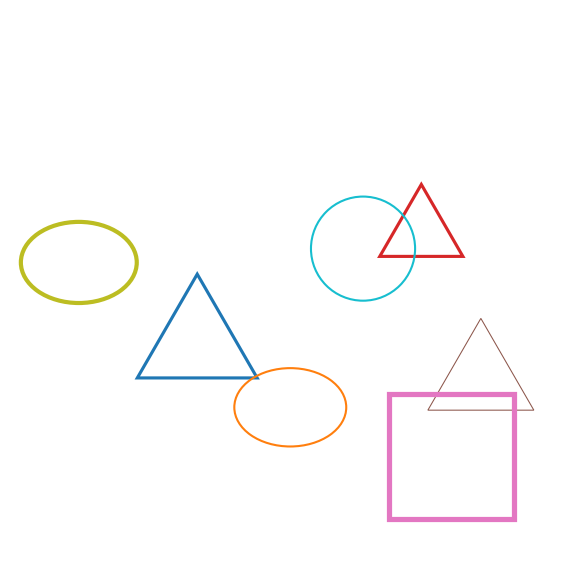[{"shape": "triangle", "thickness": 1.5, "radius": 0.6, "center": [0.342, 0.405]}, {"shape": "oval", "thickness": 1, "radius": 0.48, "center": [0.503, 0.294]}, {"shape": "triangle", "thickness": 1.5, "radius": 0.42, "center": [0.73, 0.597]}, {"shape": "triangle", "thickness": 0.5, "radius": 0.53, "center": [0.833, 0.342]}, {"shape": "square", "thickness": 2.5, "radius": 0.54, "center": [0.782, 0.209]}, {"shape": "oval", "thickness": 2, "radius": 0.5, "center": [0.136, 0.545]}, {"shape": "circle", "thickness": 1, "radius": 0.45, "center": [0.629, 0.569]}]